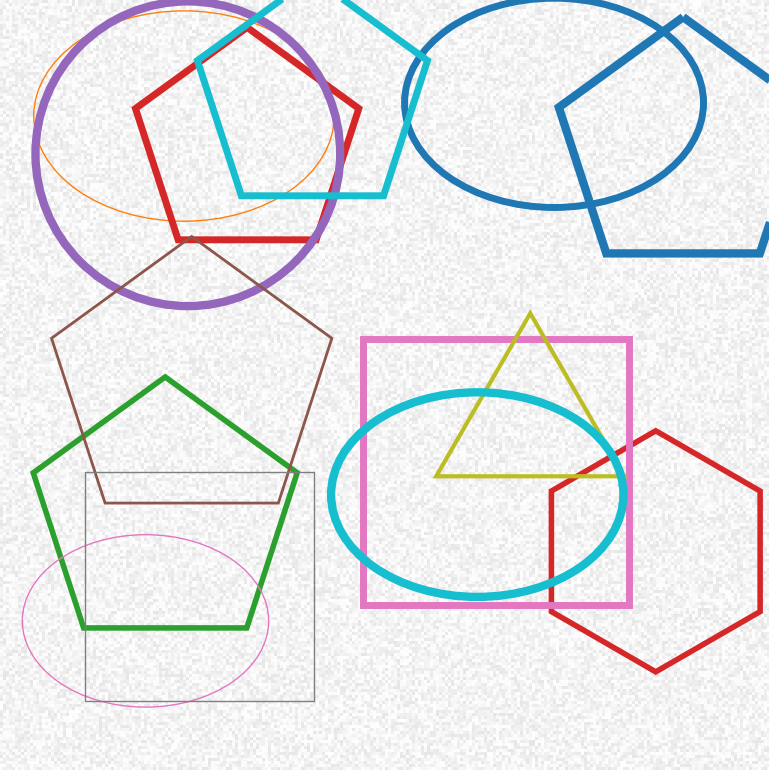[{"shape": "oval", "thickness": 2.5, "radius": 0.97, "center": [0.72, 0.866]}, {"shape": "pentagon", "thickness": 3, "radius": 0.85, "center": [0.887, 0.808]}, {"shape": "oval", "thickness": 0.5, "radius": 0.98, "center": [0.239, 0.849]}, {"shape": "pentagon", "thickness": 2, "radius": 0.9, "center": [0.215, 0.33]}, {"shape": "hexagon", "thickness": 2, "radius": 0.78, "center": [0.852, 0.284]}, {"shape": "pentagon", "thickness": 2.5, "radius": 0.76, "center": [0.321, 0.812]}, {"shape": "circle", "thickness": 3, "radius": 0.99, "center": [0.244, 0.8]}, {"shape": "pentagon", "thickness": 1, "radius": 0.96, "center": [0.249, 0.502]}, {"shape": "oval", "thickness": 0.5, "radius": 0.8, "center": [0.189, 0.194]}, {"shape": "square", "thickness": 2.5, "radius": 0.86, "center": [0.645, 0.387]}, {"shape": "square", "thickness": 0.5, "radius": 0.74, "center": [0.259, 0.238]}, {"shape": "triangle", "thickness": 1.5, "radius": 0.71, "center": [0.689, 0.452]}, {"shape": "oval", "thickness": 3, "radius": 0.95, "center": [0.62, 0.358]}, {"shape": "pentagon", "thickness": 2.5, "radius": 0.79, "center": [0.406, 0.873]}]